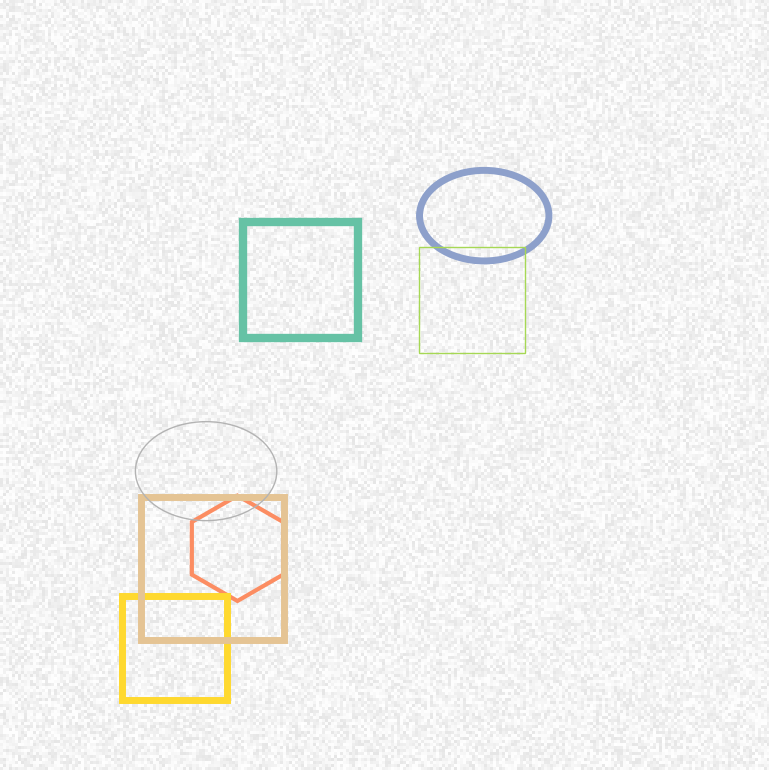[{"shape": "square", "thickness": 3, "radius": 0.37, "center": [0.39, 0.636]}, {"shape": "hexagon", "thickness": 1.5, "radius": 0.34, "center": [0.308, 0.288]}, {"shape": "oval", "thickness": 2.5, "radius": 0.42, "center": [0.629, 0.72]}, {"shape": "square", "thickness": 0.5, "radius": 0.35, "center": [0.613, 0.61]}, {"shape": "square", "thickness": 2.5, "radius": 0.34, "center": [0.227, 0.158]}, {"shape": "square", "thickness": 2.5, "radius": 0.46, "center": [0.276, 0.261]}, {"shape": "oval", "thickness": 0.5, "radius": 0.46, "center": [0.268, 0.388]}]